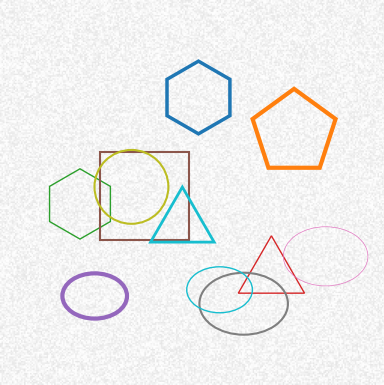[{"shape": "hexagon", "thickness": 2.5, "radius": 0.47, "center": [0.515, 0.747]}, {"shape": "pentagon", "thickness": 3, "radius": 0.57, "center": [0.764, 0.656]}, {"shape": "hexagon", "thickness": 1, "radius": 0.46, "center": [0.208, 0.47]}, {"shape": "triangle", "thickness": 1, "radius": 0.5, "center": [0.705, 0.288]}, {"shape": "oval", "thickness": 3, "radius": 0.42, "center": [0.246, 0.231]}, {"shape": "square", "thickness": 1.5, "radius": 0.58, "center": [0.375, 0.491]}, {"shape": "oval", "thickness": 0.5, "radius": 0.55, "center": [0.846, 0.334]}, {"shape": "oval", "thickness": 1.5, "radius": 0.57, "center": [0.633, 0.211]}, {"shape": "circle", "thickness": 1.5, "radius": 0.48, "center": [0.341, 0.515]}, {"shape": "oval", "thickness": 1, "radius": 0.43, "center": [0.57, 0.247]}, {"shape": "triangle", "thickness": 2, "radius": 0.48, "center": [0.474, 0.419]}]